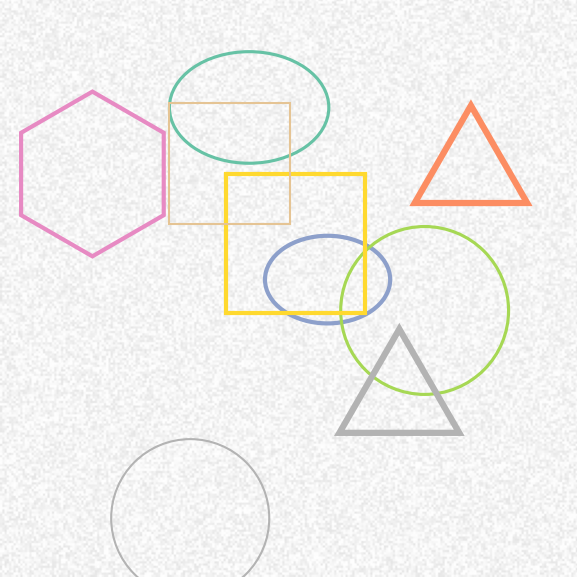[{"shape": "oval", "thickness": 1.5, "radius": 0.69, "center": [0.431, 0.813]}, {"shape": "triangle", "thickness": 3, "radius": 0.56, "center": [0.815, 0.704]}, {"shape": "oval", "thickness": 2, "radius": 0.54, "center": [0.567, 0.515]}, {"shape": "hexagon", "thickness": 2, "radius": 0.71, "center": [0.16, 0.698]}, {"shape": "circle", "thickness": 1.5, "radius": 0.73, "center": [0.735, 0.462]}, {"shape": "square", "thickness": 2, "radius": 0.6, "center": [0.511, 0.577]}, {"shape": "square", "thickness": 1, "radius": 0.52, "center": [0.397, 0.716]}, {"shape": "triangle", "thickness": 3, "radius": 0.6, "center": [0.691, 0.31]}, {"shape": "circle", "thickness": 1, "radius": 0.68, "center": [0.329, 0.102]}]